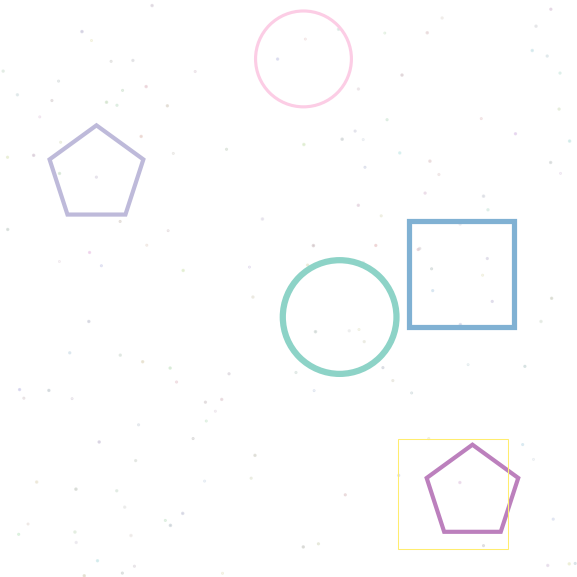[{"shape": "circle", "thickness": 3, "radius": 0.49, "center": [0.588, 0.45]}, {"shape": "pentagon", "thickness": 2, "radius": 0.43, "center": [0.167, 0.697]}, {"shape": "square", "thickness": 2.5, "radius": 0.46, "center": [0.799, 0.525]}, {"shape": "circle", "thickness": 1.5, "radius": 0.41, "center": [0.526, 0.897]}, {"shape": "pentagon", "thickness": 2, "radius": 0.42, "center": [0.818, 0.146]}, {"shape": "square", "thickness": 0.5, "radius": 0.48, "center": [0.784, 0.143]}]